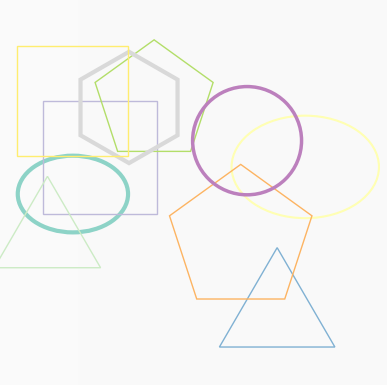[{"shape": "oval", "thickness": 3, "radius": 0.71, "center": [0.188, 0.496]}, {"shape": "oval", "thickness": 1.5, "radius": 0.95, "center": [0.788, 0.566]}, {"shape": "square", "thickness": 1, "radius": 0.74, "center": [0.259, 0.591]}, {"shape": "triangle", "thickness": 1, "radius": 0.86, "center": [0.715, 0.185]}, {"shape": "pentagon", "thickness": 1, "radius": 0.97, "center": [0.621, 0.38]}, {"shape": "pentagon", "thickness": 1, "radius": 0.8, "center": [0.398, 0.736]}, {"shape": "hexagon", "thickness": 3, "radius": 0.72, "center": [0.333, 0.721]}, {"shape": "circle", "thickness": 2.5, "radius": 0.7, "center": [0.638, 0.635]}, {"shape": "triangle", "thickness": 1, "radius": 0.79, "center": [0.122, 0.384]}, {"shape": "square", "thickness": 1, "radius": 0.72, "center": [0.187, 0.737]}]